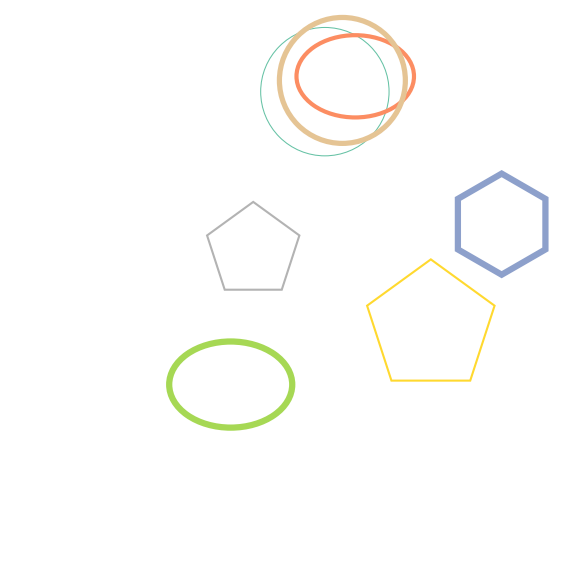[{"shape": "circle", "thickness": 0.5, "radius": 0.56, "center": [0.563, 0.84]}, {"shape": "oval", "thickness": 2, "radius": 0.51, "center": [0.615, 0.867]}, {"shape": "hexagon", "thickness": 3, "radius": 0.44, "center": [0.869, 0.611]}, {"shape": "oval", "thickness": 3, "radius": 0.53, "center": [0.4, 0.333]}, {"shape": "pentagon", "thickness": 1, "radius": 0.58, "center": [0.746, 0.434]}, {"shape": "circle", "thickness": 2.5, "radius": 0.55, "center": [0.593, 0.86]}, {"shape": "pentagon", "thickness": 1, "radius": 0.42, "center": [0.439, 0.565]}]